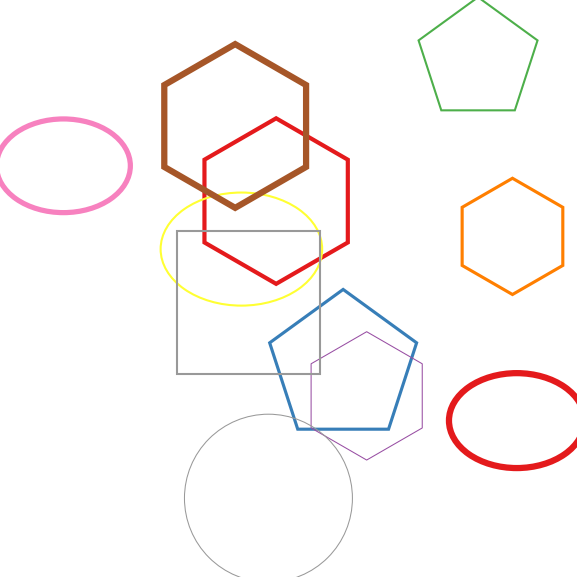[{"shape": "hexagon", "thickness": 2, "radius": 0.72, "center": [0.478, 0.651]}, {"shape": "oval", "thickness": 3, "radius": 0.59, "center": [0.895, 0.271]}, {"shape": "pentagon", "thickness": 1.5, "radius": 0.67, "center": [0.594, 0.364]}, {"shape": "pentagon", "thickness": 1, "radius": 0.54, "center": [0.828, 0.896]}, {"shape": "hexagon", "thickness": 0.5, "radius": 0.56, "center": [0.635, 0.314]}, {"shape": "hexagon", "thickness": 1.5, "radius": 0.5, "center": [0.887, 0.59]}, {"shape": "oval", "thickness": 1, "radius": 0.7, "center": [0.418, 0.568]}, {"shape": "hexagon", "thickness": 3, "radius": 0.71, "center": [0.407, 0.781]}, {"shape": "oval", "thickness": 2.5, "radius": 0.58, "center": [0.11, 0.712]}, {"shape": "square", "thickness": 1, "radius": 0.62, "center": [0.43, 0.476]}, {"shape": "circle", "thickness": 0.5, "radius": 0.73, "center": [0.465, 0.136]}]